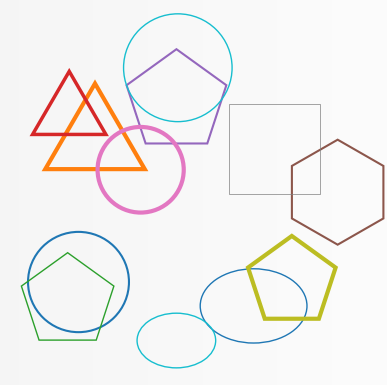[{"shape": "oval", "thickness": 1, "radius": 0.69, "center": [0.654, 0.205]}, {"shape": "circle", "thickness": 1.5, "radius": 0.65, "center": [0.203, 0.267]}, {"shape": "triangle", "thickness": 3, "radius": 0.74, "center": [0.245, 0.635]}, {"shape": "pentagon", "thickness": 1, "radius": 0.63, "center": [0.175, 0.218]}, {"shape": "triangle", "thickness": 2.5, "radius": 0.55, "center": [0.179, 0.705]}, {"shape": "pentagon", "thickness": 1.5, "radius": 0.68, "center": [0.455, 0.737]}, {"shape": "hexagon", "thickness": 1.5, "radius": 0.68, "center": [0.871, 0.501]}, {"shape": "circle", "thickness": 3, "radius": 0.56, "center": [0.363, 0.559]}, {"shape": "square", "thickness": 0.5, "radius": 0.59, "center": [0.708, 0.613]}, {"shape": "pentagon", "thickness": 3, "radius": 0.59, "center": [0.753, 0.268]}, {"shape": "circle", "thickness": 1, "radius": 0.7, "center": [0.459, 0.824]}, {"shape": "oval", "thickness": 1, "radius": 0.51, "center": [0.455, 0.116]}]